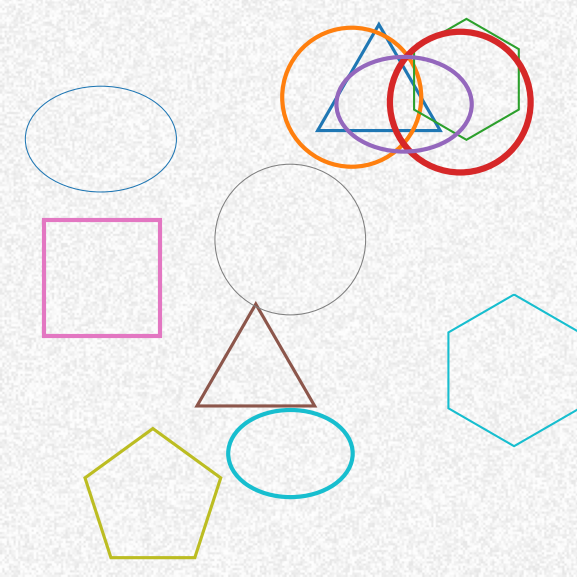[{"shape": "triangle", "thickness": 1.5, "radius": 0.61, "center": [0.656, 0.834]}, {"shape": "oval", "thickness": 0.5, "radius": 0.65, "center": [0.175, 0.758]}, {"shape": "circle", "thickness": 2, "radius": 0.6, "center": [0.609, 0.831]}, {"shape": "hexagon", "thickness": 1, "radius": 0.52, "center": [0.808, 0.862]}, {"shape": "circle", "thickness": 3, "radius": 0.61, "center": [0.797, 0.822]}, {"shape": "oval", "thickness": 2, "radius": 0.59, "center": [0.7, 0.819]}, {"shape": "triangle", "thickness": 1.5, "radius": 0.59, "center": [0.443, 0.355]}, {"shape": "square", "thickness": 2, "radius": 0.5, "center": [0.176, 0.517]}, {"shape": "circle", "thickness": 0.5, "radius": 0.65, "center": [0.503, 0.584]}, {"shape": "pentagon", "thickness": 1.5, "radius": 0.62, "center": [0.265, 0.133]}, {"shape": "oval", "thickness": 2, "radius": 0.54, "center": [0.503, 0.214]}, {"shape": "hexagon", "thickness": 1, "radius": 0.66, "center": [0.89, 0.358]}]